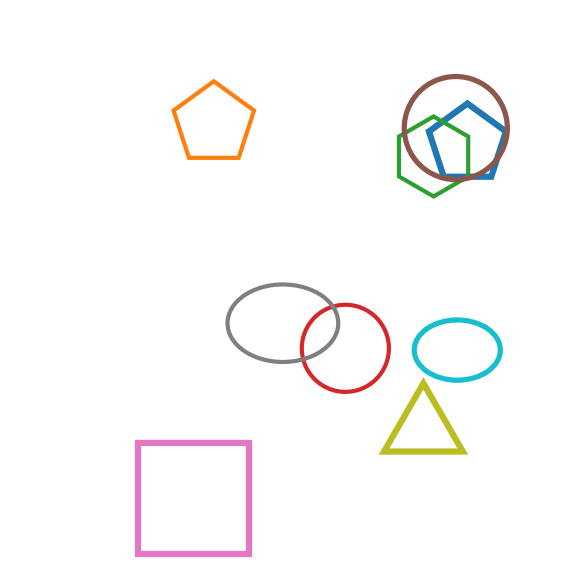[{"shape": "pentagon", "thickness": 3, "radius": 0.35, "center": [0.809, 0.75]}, {"shape": "pentagon", "thickness": 2, "radius": 0.37, "center": [0.37, 0.785]}, {"shape": "hexagon", "thickness": 2, "radius": 0.35, "center": [0.751, 0.728]}, {"shape": "circle", "thickness": 2, "radius": 0.38, "center": [0.598, 0.396]}, {"shape": "circle", "thickness": 2.5, "radius": 0.45, "center": [0.789, 0.777]}, {"shape": "square", "thickness": 3, "radius": 0.48, "center": [0.335, 0.136]}, {"shape": "oval", "thickness": 2, "radius": 0.48, "center": [0.49, 0.439]}, {"shape": "triangle", "thickness": 3, "radius": 0.39, "center": [0.733, 0.257]}, {"shape": "oval", "thickness": 2.5, "radius": 0.37, "center": [0.792, 0.393]}]